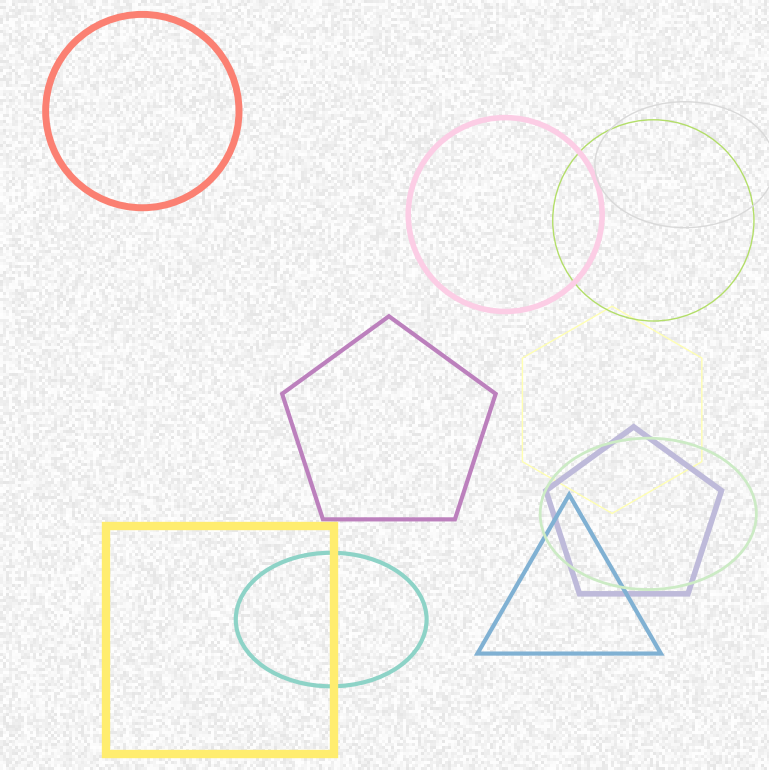[{"shape": "oval", "thickness": 1.5, "radius": 0.62, "center": [0.43, 0.195]}, {"shape": "hexagon", "thickness": 0.5, "radius": 0.67, "center": [0.795, 0.468]}, {"shape": "pentagon", "thickness": 2, "radius": 0.6, "center": [0.823, 0.326]}, {"shape": "circle", "thickness": 2.5, "radius": 0.63, "center": [0.185, 0.856]}, {"shape": "triangle", "thickness": 1.5, "radius": 0.69, "center": [0.739, 0.22]}, {"shape": "circle", "thickness": 0.5, "radius": 0.65, "center": [0.848, 0.714]}, {"shape": "circle", "thickness": 2, "radius": 0.63, "center": [0.656, 0.721]}, {"shape": "oval", "thickness": 0.5, "radius": 0.58, "center": [0.889, 0.786]}, {"shape": "pentagon", "thickness": 1.5, "radius": 0.73, "center": [0.505, 0.443]}, {"shape": "oval", "thickness": 1, "radius": 0.7, "center": [0.842, 0.333]}, {"shape": "square", "thickness": 3, "radius": 0.74, "center": [0.286, 0.169]}]